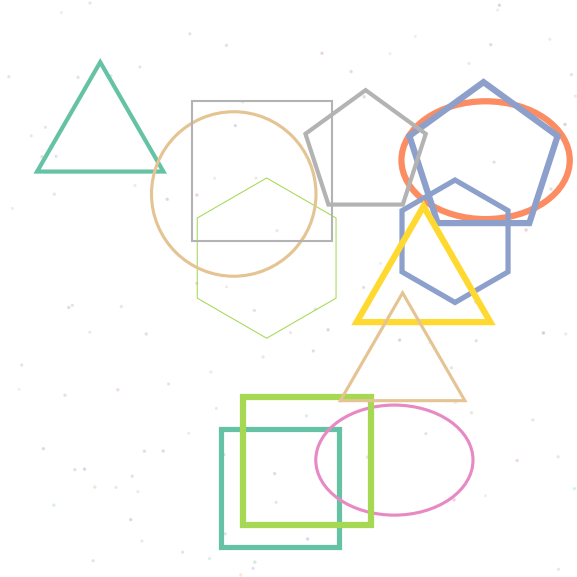[{"shape": "square", "thickness": 2.5, "radius": 0.51, "center": [0.485, 0.154]}, {"shape": "triangle", "thickness": 2, "radius": 0.63, "center": [0.174, 0.765]}, {"shape": "oval", "thickness": 3, "radius": 0.73, "center": [0.841, 0.722]}, {"shape": "hexagon", "thickness": 2.5, "radius": 0.53, "center": [0.788, 0.581]}, {"shape": "pentagon", "thickness": 3, "radius": 0.67, "center": [0.837, 0.722]}, {"shape": "oval", "thickness": 1.5, "radius": 0.68, "center": [0.683, 0.202]}, {"shape": "square", "thickness": 3, "radius": 0.55, "center": [0.531, 0.201]}, {"shape": "hexagon", "thickness": 0.5, "radius": 0.69, "center": [0.462, 0.552]}, {"shape": "triangle", "thickness": 3, "radius": 0.67, "center": [0.733, 0.508]}, {"shape": "circle", "thickness": 1.5, "radius": 0.71, "center": [0.405, 0.663]}, {"shape": "triangle", "thickness": 1.5, "radius": 0.62, "center": [0.697, 0.368]}, {"shape": "square", "thickness": 1, "radius": 0.61, "center": [0.453, 0.703]}, {"shape": "pentagon", "thickness": 2, "radius": 0.55, "center": [0.633, 0.734]}]